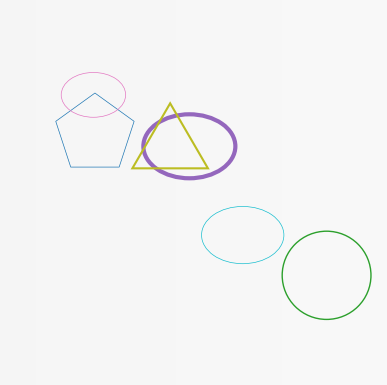[{"shape": "pentagon", "thickness": 0.5, "radius": 0.53, "center": [0.245, 0.652]}, {"shape": "circle", "thickness": 1, "radius": 0.57, "center": [0.843, 0.285]}, {"shape": "oval", "thickness": 3, "radius": 0.59, "center": [0.489, 0.62]}, {"shape": "oval", "thickness": 0.5, "radius": 0.42, "center": [0.241, 0.754]}, {"shape": "triangle", "thickness": 1.5, "radius": 0.56, "center": [0.439, 0.619]}, {"shape": "oval", "thickness": 0.5, "radius": 0.53, "center": [0.626, 0.389]}]